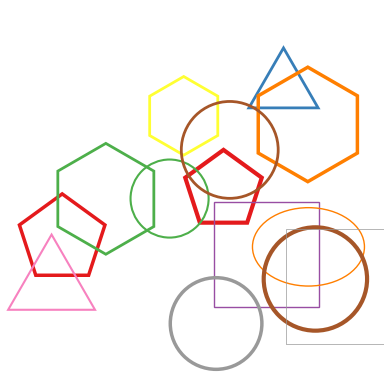[{"shape": "pentagon", "thickness": 3, "radius": 0.52, "center": [0.581, 0.506]}, {"shape": "pentagon", "thickness": 2.5, "radius": 0.58, "center": [0.162, 0.38]}, {"shape": "triangle", "thickness": 2, "radius": 0.52, "center": [0.736, 0.772]}, {"shape": "hexagon", "thickness": 2, "radius": 0.72, "center": [0.275, 0.484]}, {"shape": "circle", "thickness": 1.5, "radius": 0.51, "center": [0.44, 0.484]}, {"shape": "square", "thickness": 1, "radius": 0.68, "center": [0.692, 0.34]}, {"shape": "hexagon", "thickness": 2.5, "radius": 0.74, "center": [0.8, 0.677]}, {"shape": "oval", "thickness": 1, "radius": 0.73, "center": [0.801, 0.359]}, {"shape": "hexagon", "thickness": 2, "radius": 0.51, "center": [0.477, 0.699]}, {"shape": "circle", "thickness": 3, "radius": 0.67, "center": [0.819, 0.275]}, {"shape": "circle", "thickness": 2, "radius": 0.63, "center": [0.597, 0.611]}, {"shape": "triangle", "thickness": 1.5, "radius": 0.65, "center": [0.134, 0.26]}, {"shape": "square", "thickness": 0.5, "radius": 0.75, "center": [0.891, 0.257]}, {"shape": "circle", "thickness": 2.5, "radius": 0.59, "center": [0.561, 0.16]}]